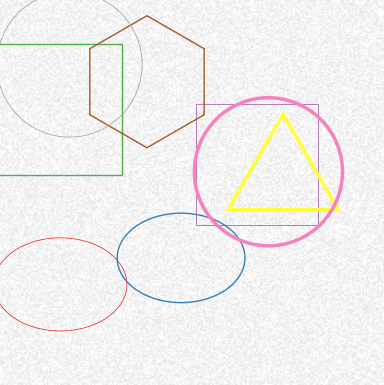[{"shape": "oval", "thickness": 0.5, "radius": 0.86, "center": [0.157, 0.261]}, {"shape": "oval", "thickness": 1, "radius": 0.83, "center": [0.47, 0.33]}, {"shape": "square", "thickness": 1, "radius": 0.85, "center": [0.148, 0.716]}, {"shape": "square", "thickness": 0.5, "radius": 0.79, "center": [0.667, 0.572]}, {"shape": "triangle", "thickness": 2.5, "radius": 0.83, "center": [0.735, 0.538]}, {"shape": "hexagon", "thickness": 1, "radius": 0.86, "center": [0.382, 0.788]}, {"shape": "circle", "thickness": 2.5, "radius": 0.96, "center": [0.697, 0.554]}, {"shape": "circle", "thickness": 0.5, "radius": 0.94, "center": [0.181, 0.833]}]